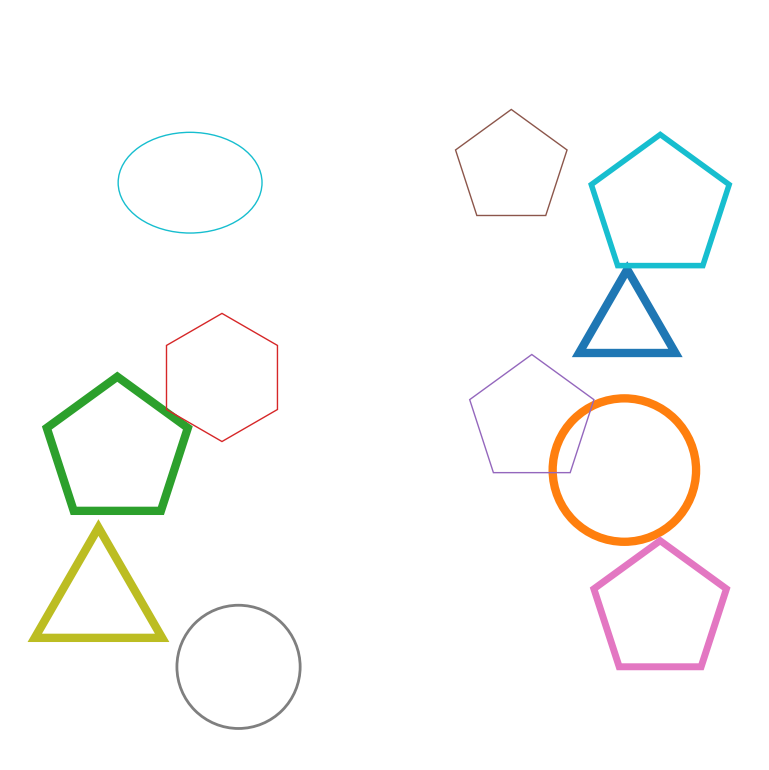[{"shape": "triangle", "thickness": 3, "radius": 0.36, "center": [0.815, 0.578]}, {"shape": "circle", "thickness": 3, "radius": 0.47, "center": [0.811, 0.39]}, {"shape": "pentagon", "thickness": 3, "radius": 0.48, "center": [0.152, 0.414]}, {"shape": "hexagon", "thickness": 0.5, "radius": 0.42, "center": [0.288, 0.51]}, {"shape": "pentagon", "thickness": 0.5, "radius": 0.42, "center": [0.691, 0.455]}, {"shape": "pentagon", "thickness": 0.5, "radius": 0.38, "center": [0.664, 0.782]}, {"shape": "pentagon", "thickness": 2.5, "radius": 0.45, "center": [0.857, 0.207]}, {"shape": "circle", "thickness": 1, "radius": 0.4, "center": [0.31, 0.134]}, {"shape": "triangle", "thickness": 3, "radius": 0.48, "center": [0.128, 0.219]}, {"shape": "oval", "thickness": 0.5, "radius": 0.47, "center": [0.247, 0.763]}, {"shape": "pentagon", "thickness": 2, "radius": 0.47, "center": [0.857, 0.731]}]